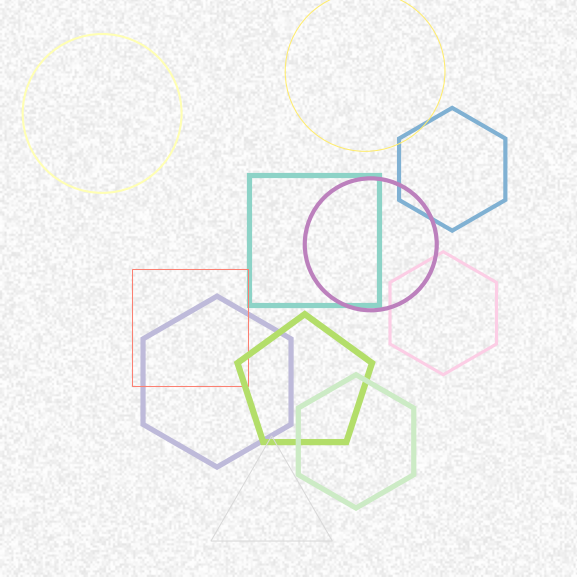[{"shape": "square", "thickness": 2.5, "radius": 0.56, "center": [0.543, 0.583]}, {"shape": "circle", "thickness": 1, "radius": 0.69, "center": [0.177, 0.803]}, {"shape": "hexagon", "thickness": 2.5, "radius": 0.74, "center": [0.376, 0.338]}, {"shape": "square", "thickness": 0.5, "radius": 0.5, "center": [0.329, 0.432]}, {"shape": "hexagon", "thickness": 2, "radius": 0.53, "center": [0.783, 0.706]}, {"shape": "pentagon", "thickness": 3, "radius": 0.61, "center": [0.528, 0.333]}, {"shape": "hexagon", "thickness": 1.5, "radius": 0.53, "center": [0.768, 0.457]}, {"shape": "triangle", "thickness": 0.5, "radius": 0.61, "center": [0.47, 0.123]}, {"shape": "circle", "thickness": 2, "radius": 0.57, "center": [0.642, 0.576]}, {"shape": "hexagon", "thickness": 2.5, "radius": 0.58, "center": [0.616, 0.235]}, {"shape": "circle", "thickness": 0.5, "radius": 0.69, "center": [0.632, 0.875]}]